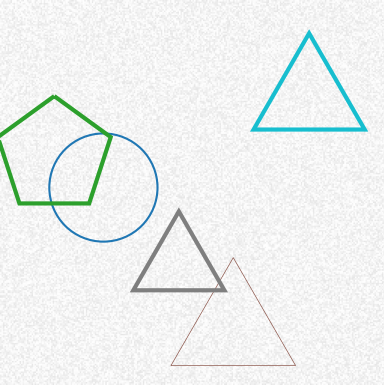[{"shape": "circle", "thickness": 1.5, "radius": 0.7, "center": [0.269, 0.513]}, {"shape": "pentagon", "thickness": 3, "radius": 0.77, "center": [0.141, 0.596]}, {"shape": "triangle", "thickness": 0.5, "radius": 0.93, "center": [0.606, 0.144]}, {"shape": "triangle", "thickness": 3, "radius": 0.68, "center": [0.465, 0.314]}, {"shape": "triangle", "thickness": 3, "radius": 0.83, "center": [0.803, 0.747]}]